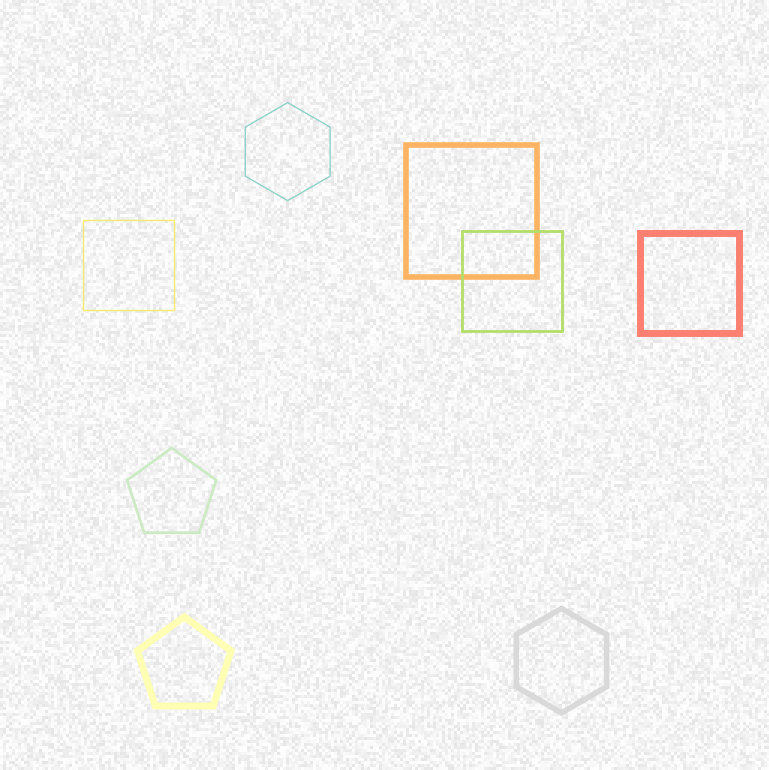[{"shape": "hexagon", "thickness": 0.5, "radius": 0.32, "center": [0.374, 0.803]}, {"shape": "pentagon", "thickness": 2.5, "radius": 0.32, "center": [0.239, 0.135]}, {"shape": "square", "thickness": 2.5, "radius": 0.32, "center": [0.895, 0.632]}, {"shape": "square", "thickness": 2, "radius": 0.43, "center": [0.613, 0.726]}, {"shape": "square", "thickness": 1, "radius": 0.32, "center": [0.665, 0.636]}, {"shape": "hexagon", "thickness": 2, "radius": 0.34, "center": [0.729, 0.142]}, {"shape": "pentagon", "thickness": 1, "radius": 0.3, "center": [0.223, 0.357]}, {"shape": "square", "thickness": 0.5, "radius": 0.29, "center": [0.167, 0.656]}]